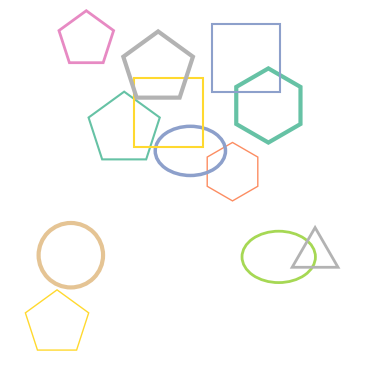[{"shape": "pentagon", "thickness": 1.5, "radius": 0.49, "center": [0.323, 0.665]}, {"shape": "hexagon", "thickness": 3, "radius": 0.48, "center": [0.697, 0.726]}, {"shape": "hexagon", "thickness": 1, "radius": 0.38, "center": [0.604, 0.554]}, {"shape": "oval", "thickness": 2.5, "radius": 0.46, "center": [0.494, 0.608]}, {"shape": "square", "thickness": 1.5, "radius": 0.44, "center": [0.64, 0.849]}, {"shape": "pentagon", "thickness": 2, "radius": 0.37, "center": [0.224, 0.898]}, {"shape": "oval", "thickness": 2, "radius": 0.48, "center": [0.724, 0.333]}, {"shape": "pentagon", "thickness": 1, "radius": 0.43, "center": [0.148, 0.161]}, {"shape": "square", "thickness": 1.5, "radius": 0.45, "center": [0.438, 0.708]}, {"shape": "circle", "thickness": 3, "radius": 0.42, "center": [0.184, 0.337]}, {"shape": "pentagon", "thickness": 3, "radius": 0.48, "center": [0.411, 0.823]}, {"shape": "triangle", "thickness": 2, "radius": 0.34, "center": [0.818, 0.34]}]